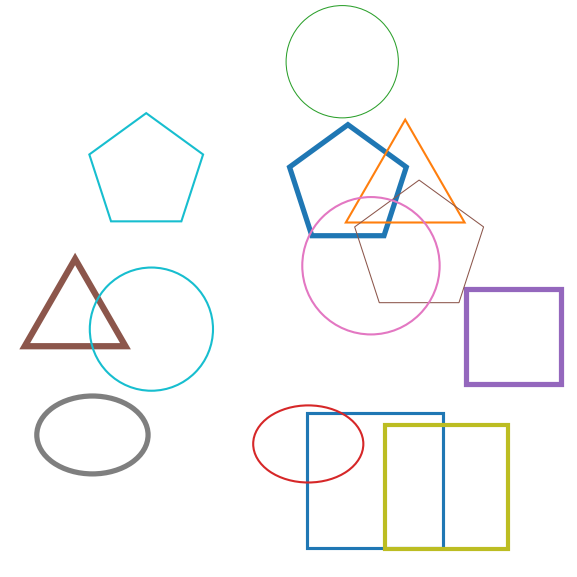[{"shape": "square", "thickness": 1.5, "radius": 0.59, "center": [0.65, 0.167]}, {"shape": "pentagon", "thickness": 2.5, "radius": 0.53, "center": [0.602, 0.677]}, {"shape": "triangle", "thickness": 1, "radius": 0.59, "center": [0.702, 0.673]}, {"shape": "circle", "thickness": 0.5, "radius": 0.49, "center": [0.593, 0.892]}, {"shape": "oval", "thickness": 1, "radius": 0.48, "center": [0.534, 0.23]}, {"shape": "square", "thickness": 2.5, "radius": 0.41, "center": [0.889, 0.417]}, {"shape": "pentagon", "thickness": 0.5, "radius": 0.59, "center": [0.726, 0.57]}, {"shape": "triangle", "thickness": 3, "radius": 0.5, "center": [0.13, 0.45]}, {"shape": "circle", "thickness": 1, "radius": 0.59, "center": [0.642, 0.539]}, {"shape": "oval", "thickness": 2.5, "radius": 0.48, "center": [0.16, 0.246]}, {"shape": "square", "thickness": 2, "radius": 0.53, "center": [0.773, 0.156]}, {"shape": "circle", "thickness": 1, "radius": 0.53, "center": [0.262, 0.429]}, {"shape": "pentagon", "thickness": 1, "radius": 0.52, "center": [0.253, 0.7]}]